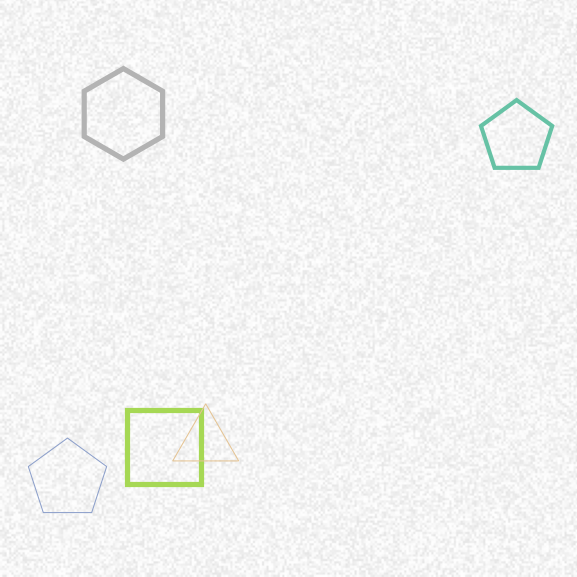[{"shape": "pentagon", "thickness": 2, "radius": 0.32, "center": [0.895, 0.761]}, {"shape": "pentagon", "thickness": 0.5, "radius": 0.36, "center": [0.117, 0.169]}, {"shape": "square", "thickness": 2.5, "radius": 0.32, "center": [0.284, 0.224]}, {"shape": "triangle", "thickness": 0.5, "radius": 0.33, "center": [0.356, 0.234]}, {"shape": "hexagon", "thickness": 2.5, "radius": 0.39, "center": [0.214, 0.802]}]